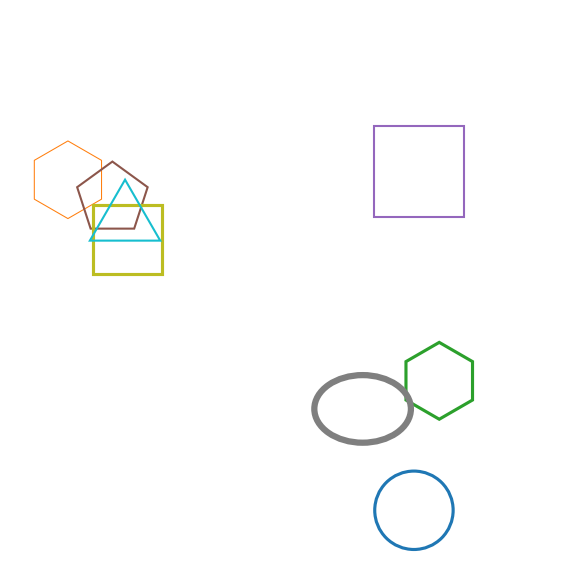[{"shape": "circle", "thickness": 1.5, "radius": 0.34, "center": [0.717, 0.116]}, {"shape": "hexagon", "thickness": 0.5, "radius": 0.34, "center": [0.118, 0.688]}, {"shape": "hexagon", "thickness": 1.5, "radius": 0.33, "center": [0.761, 0.34]}, {"shape": "square", "thickness": 1, "radius": 0.39, "center": [0.726, 0.702]}, {"shape": "pentagon", "thickness": 1, "radius": 0.32, "center": [0.195, 0.655]}, {"shape": "oval", "thickness": 3, "radius": 0.42, "center": [0.628, 0.291]}, {"shape": "square", "thickness": 1.5, "radius": 0.3, "center": [0.22, 0.584]}, {"shape": "triangle", "thickness": 1, "radius": 0.35, "center": [0.217, 0.618]}]